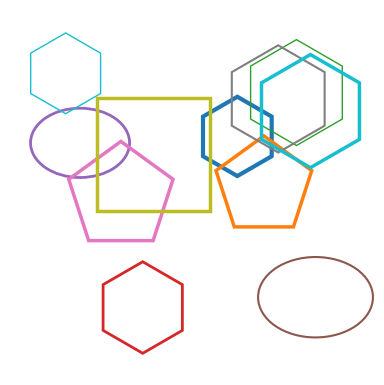[{"shape": "hexagon", "thickness": 3, "radius": 0.51, "center": [0.616, 0.646]}, {"shape": "pentagon", "thickness": 2.5, "radius": 0.65, "center": [0.685, 0.516]}, {"shape": "hexagon", "thickness": 1, "radius": 0.69, "center": [0.77, 0.76]}, {"shape": "hexagon", "thickness": 2, "radius": 0.59, "center": [0.371, 0.201]}, {"shape": "oval", "thickness": 2, "radius": 0.64, "center": [0.208, 0.629]}, {"shape": "oval", "thickness": 1.5, "radius": 0.75, "center": [0.819, 0.228]}, {"shape": "pentagon", "thickness": 2.5, "radius": 0.71, "center": [0.314, 0.49]}, {"shape": "hexagon", "thickness": 1.5, "radius": 0.7, "center": [0.723, 0.743]}, {"shape": "square", "thickness": 2.5, "radius": 0.73, "center": [0.399, 0.6]}, {"shape": "hexagon", "thickness": 2.5, "radius": 0.73, "center": [0.806, 0.711]}, {"shape": "hexagon", "thickness": 1, "radius": 0.52, "center": [0.17, 0.81]}]